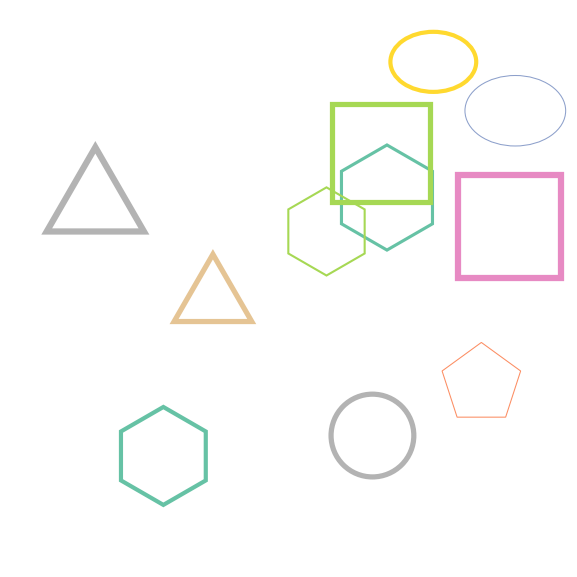[{"shape": "hexagon", "thickness": 2, "radius": 0.42, "center": [0.283, 0.21]}, {"shape": "hexagon", "thickness": 1.5, "radius": 0.45, "center": [0.67, 0.657]}, {"shape": "pentagon", "thickness": 0.5, "radius": 0.36, "center": [0.834, 0.335]}, {"shape": "oval", "thickness": 0.5, "radius": 0.44, "center": [0.892, 0.807]}, {"shape": "square", "thickness": 3, "radius": 0.44, "center": [0.882, 0.607]}, {"shape": "square", "thickness": 2.5, "radius": 0.43, "center": [0.66, 0.734]}, {"shape": "hexagon", "thickness": 1, "radius": 0.38, "center": [0.565, 0.598]}, {"shape": "oval", "thickness": 2, "radius": 0.37, "center": [0.75, 0.892]}, {"shape": "triangle", "thickness": 2.5, "radius": 0.39, "center": [0.369, 0.481]}, {"shape": "circle", "thickness": 2.5, "radius": 0.36, "center": [0.645, 0.245]}, {"shape": "triangle", "thickness": 3, "radius": 0.49, "center": [0.165, 0.647]}]